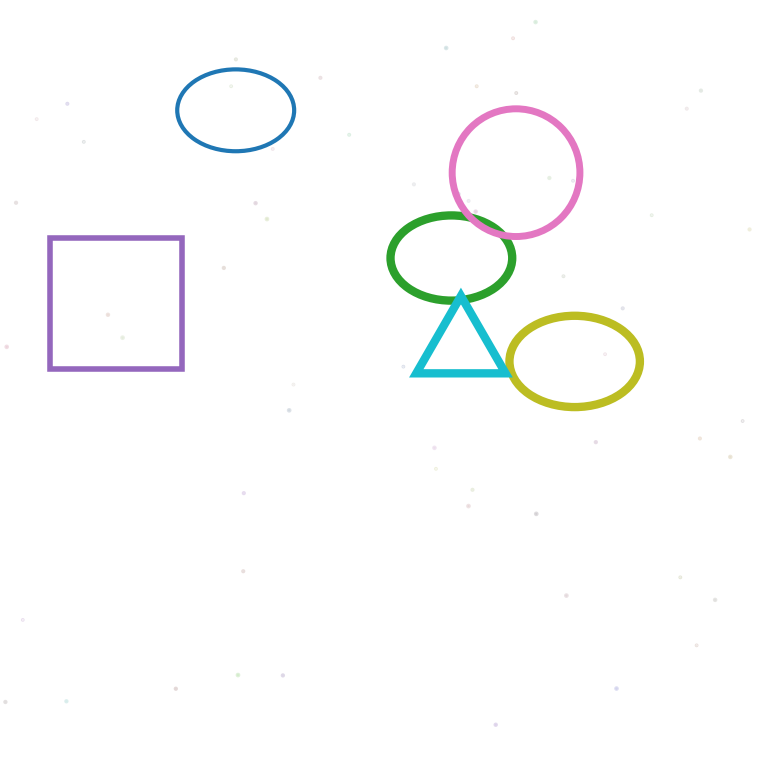[{"shape": "oval", "thickness": 1.5, "radius": 0.38, "center": [0.306, 0.857]}, {"shape": "oval", "thickness": 3, "radius": 0.4, "center": [0.586, 0.665]}, {"shape": "square", "thickness": 2, "radius": 0.43, "center": [0.15, 0.606]}, {"shape": "circle", "thickness": 2.5, "radius": 0.41, "center": [0.67, 0.776]}, {"shape": "oval", "thickness": 3, "radius": 0.42, "center": [0.746, 0.531]}, {"shape": "triangle", "thickness": 3, "radius": 0.33, "center": [0.599, 0.549]}]